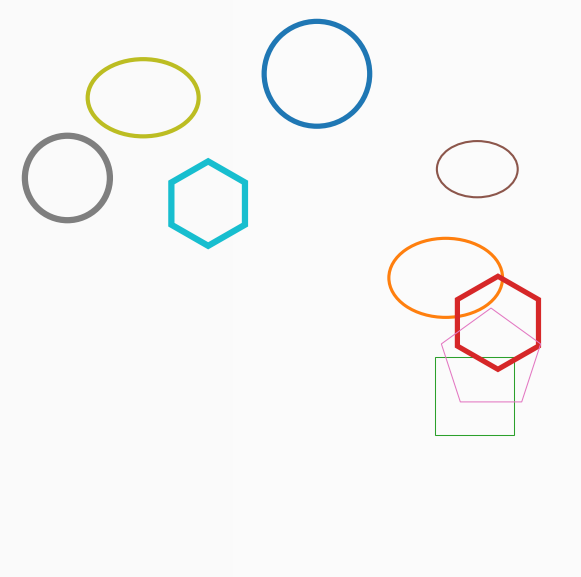[{"shape": "circle", "thickness": 2.5, "radius": 0.45, "center": [0.545, 0.871]}, {"shape": "oval", "thickness": 1.5, "radius": 0.49, "center": [0.767, 0.518]}, {"shape": "square", "thickness": 0.5, "radius": 0.34, "center": [0.816, 0.314]}, {"shape": "hexagon", "thickness": 2.5, "radius": 0.4, "center": [0.857, 0.44]}, {"shape": "oval", "thickness": 1, "radius": 0.35, "center": [0.821, 0.706]}, {"shape": "pentagon", "thickness": 0.5, "radius": 0.45, "center": [0.845, 0.376]}, {"shape": "circle", "thickness": 3, "radius": 0.37, "center": [0.116, 0.691]}, {"shape": "oval", "thickness": 2, "radius": 0.48, "center": [0.246, 0.83]}, {"shape": "hexagon", "thickness": 3, "radius": 0.37, "center": [0.358, 0.647]}]